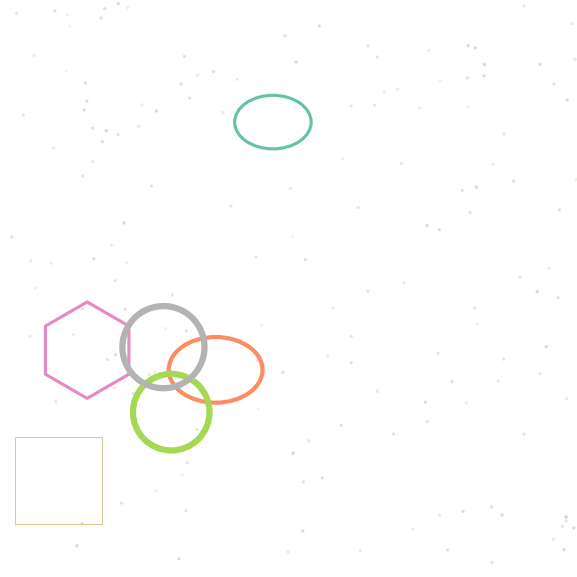[{"shape": "oval", "thickness": 1.5, "radius": 0.33, "center": [0.473, 0.788]}, {"shape": "oval", "thickness": 2, "radius": 0.41, "center": [0.373, 0.359]}, {"shape": "hexagon", "thickness": 1.5, "radius": 0.42, "center": [0.151, 0.393]}, {"shape": "circle", "thickness": 3, "radius": 0.33, "center": [0.297, 0.285]}, {"shape": "square", "thickness": 0.5, "radius": 0.38, "center": [0.101, 0.167]}, {"shape": "circle", "thickness": 3, "radius": 0.36, "center": [0.283, 0.398]}]